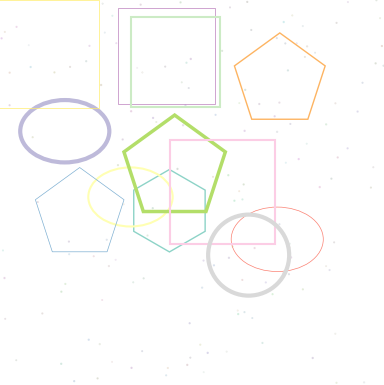[{"shape": "hexagon", "thickness": 1, "radius": 0.54, "center": [0.44, 0.453]}, {"shape": "oval", "thickness": 1.5, "radius": 0.55, "center": [0.339, 0.488]}, {"shape": "oval", "thickness": 3, "radius": 0.58, "center": [0.168, 0.659]}, {"shape": "oval", "thickness": 0.5, "radius": 0.6, "center": [0.72, 0.378]}, {"shape": "pentagon", "thickness": 0.5, "radius": 0.61, "center": [0.207, 0.444]}, {"shape": "pentagon", "thickness": 1, "radius": 0.62, "center": [0.727, 0.791]}, {"shape": "pentagon", "thickness": 2.5, "radius": 0.69, "center": [0.454, 0.563]}, {"shape": "square", "thickness": 1.5, "radius": 0.68, "center": [0.579, 0.501]}, {"shape": "circle", "thickness": 3, "radius": 0.53, "center": [0.646, 0.337]}, {"shape": "square", "thickness": 0.5, "radius": 0.63, "center": [0.433, 0.855]}, {"shape": "square", "thickness": 1.5, "radius": 0.58, "center": [0.455, 0.839]}, {"shape": "square", "thickness": 0.5, "radius": 0.7, "center": [0.117, 0.859]}]